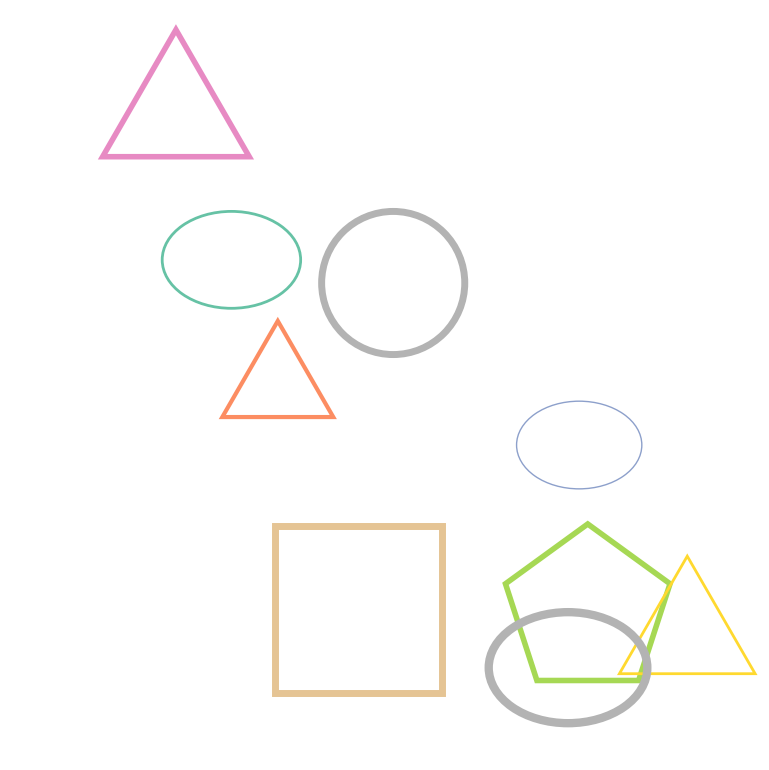[{"shape": "oval", "thickness": 1, "radius": 0.45, "center": [0.301, 0.663]}, {"shape": "triangle", "thickness": 1.5, "radius": 0.42, "center": [0.361, 0.5]}, {"shape": "oval", "thickness": 0.5, "radius": 0.41, "center": [0.752, 0.422]}, {"shape": "triangle", "thickness": 2, "radius": 0.55, "center": [0.228, 0.851]}, {"shape": "pentagon", "thickness": 2, "radius": 0.56, "center": [0.763, 0.207]}, {"shape": "triangle", "thickness": 1, "radius": 0.51, "center": [0.893, 0.176]}, {"shape": "square", "thickness": 2.5, "radius": 0.54, "center": [0.466, 0.209]}, {"shape": "circle", "thickness": 2.5, "radius": 0.46, "center": [0.511, 0.632]}, {"shape": "oval", "thickness": 3, "radius": 0.51, "center": [0.738, 0.133]}]